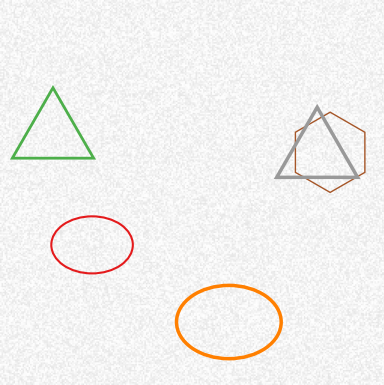[{"shape": "oval", "thickness": 1.5, "radius": 0.53, "center": [0.239, 0.364]}, {"shape": "triangle", "thickness": 2, "radius": 0.61, "center": [0.138, 0.65]}, {"shape": "oval", "thickness": 2.5, "radius": 0.68, "center": [0.594, 0.164]}, {"shape": "hexagon", "thickness": 1, "radius": 0.52, "center": [0.857, 0.604]}, {"shape": "triangle", "thickness": 2.5, "radius": 0.61, "center": [0.824, 0.6]}]